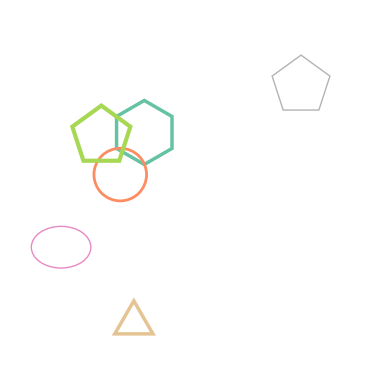[{"shape": "hexagon", "thickness": 2.5, "radius": 0.42, "center": [0.375, 0.656]}, {"shape": "circle", "thickness": 2, "radius": 0.34, "center": [0.312, 0.547]}, {"shape": "oval", "thickness": 1, "radius": 0.39, "center": [0.159, 0.358]}, {"shape": "pentagon", "thickness": 3, "radius": 0.4, "center": [0.263, 0.647]}, {"shape": "triangle", "thickness": 2.5, "radius": 0.29, "center": [0.348, 0.161]}, {"shape": "pentagon", "thickness": 1, "radius": 0.39, "center": [0.782, 0.778]}]